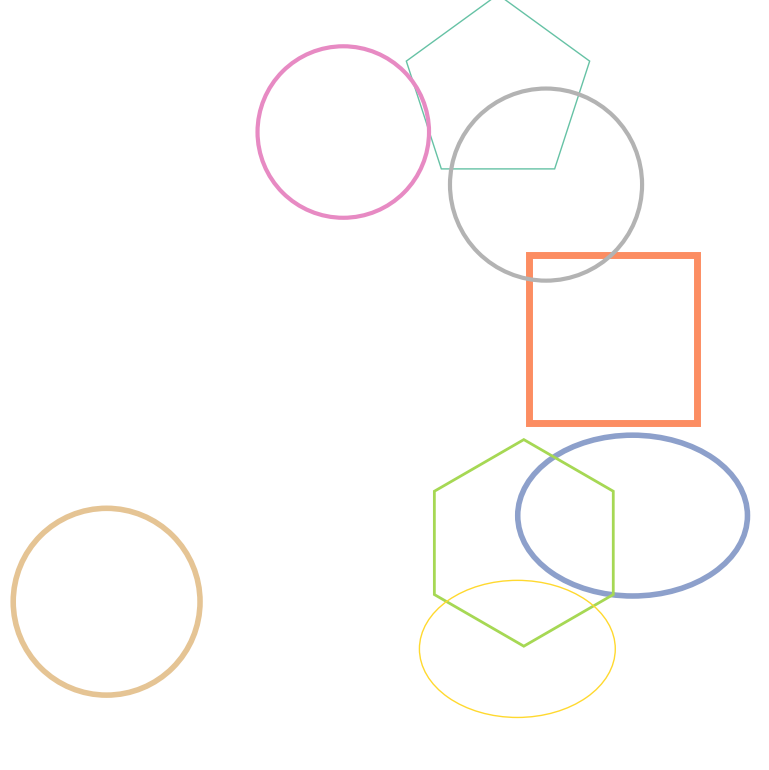[{"shape": "pentagon", "thickness": 0.5, "radius": 0.63, "center": [0.647, 0.882]}, {"shape": "square", "thickness": 2.5, "radius": 0.54, "center": [0.796, 0.56]}, {"shape": "oval", "thickness": 2, "radius": 0.75, "center": [0.822, 0.33]}, {"shape": "circle", "thickness": 1.5, "radius": 0.56, "center": [0.446, 0.829]}, {"shape": "hexagon", "thickness": 1, "radius": 0.67, "center": [0.68, 0.295]}, {"shape": "oval", "thickness": 0.5, "radius": 0.64, "center": [0.672, 0.157]}, {"shape": "circle", "thickness": 2, "radius": 0.61, "center": [0.138, 0.219]}, {"shape": "circle", "thickness": 1.5, "radius": 0.62, "center": [0.709, 0.76]}]